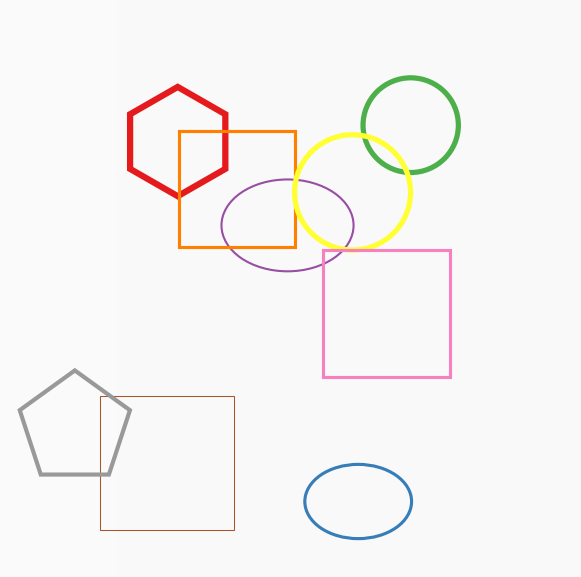[{"shape": "hexagon", "thickness": 3, "radius": 0.47, "center": [0.306, 0.754]}, {"shape": "oval", "thickness": 1.5, "radius": 0.46, "center": [0.616, 0.131]}, {"shape": "circle", "thickness": 2.5, "radius": 0.41, "center": [0.707, 0.782]}, {"shape": "oval", "thickness": 1, "radius": 0.57, "center": [0.495, 0.609]}, {"shape": "square", "thickness": 1.5, "radius": 0.5, "center": [0.407, 0.672]}, {"shape": "circle", "thickness": 2.5, "radius": 0.5, "center": [0.607, 0.666]}, {"shape": "square", "thickness": 0.5, "radius": 0.58, "center": [0.287, 0.197]}, {"shape": "square", "thickness": 1.5, "radius": 0.55, "center": [0.665, 0.456]}, {"shape": "pentagon", "thickness": 2, "radius": 0.5, "center": [0.129, 0.258]}]